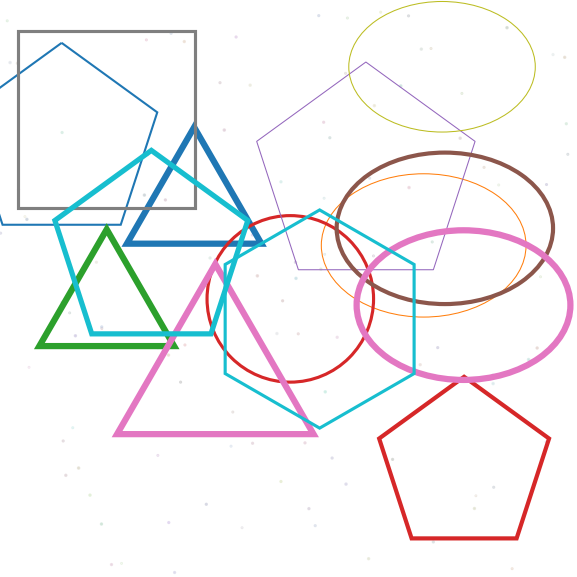[{"shape": "triangle", "thickness": 3, "radius": 0.67, "center": [0.336, 0.644]}, {"shape": "pentagon", "thickness": 1, "radius": 0.87, "center": [0.107, 0.751]}, {"shape": "oval", "thickness": 0.5, "radius": 0.89, "center": [0.734, 0.574]}, {"shape": "triangle", "thickness": 3, "radius": 0.67, "center": [0.185, 0.467]}, {"shape": "circle", "thickness": 1.5, "radius": 0.72, "center": [0.503, 0.482]}, {"shape": "pentagon", "thickness": 2, "radius": 0.77, "center": [0.804, 0.192]}, {"shape": "pentagon", "thickness": 0.5, "radius": 0.99, "center": [0.634, 0.693]}, {"shape": "oval", "thickness": 2, "radius": 0.94, "center": [0.77, 0.604]}, {"shape": "oval", "thickness": 3, "radius": 0.93, "center": [0.803, 0.471]}, {"shape": "triangle", "thickness": 3, "radius": 0.98, "center": [0.373, 0.346]}, {"shape": "square", "thickness": 1.5, "radius": 0.77, "center": [0.184, 0.792]}, {"shape": "oval", "thickness": 0.5, "radius": 0.81, "center": [0.765, 0.884]}, {"shape": "hexagon", "thickness": 1.5, "radius": 0.94, "center": [0.553, 0.447]}, {"shape": "pentagon", "thickness": 2.5, "radius": 0.88, "center": [0.262, 0.563]}]